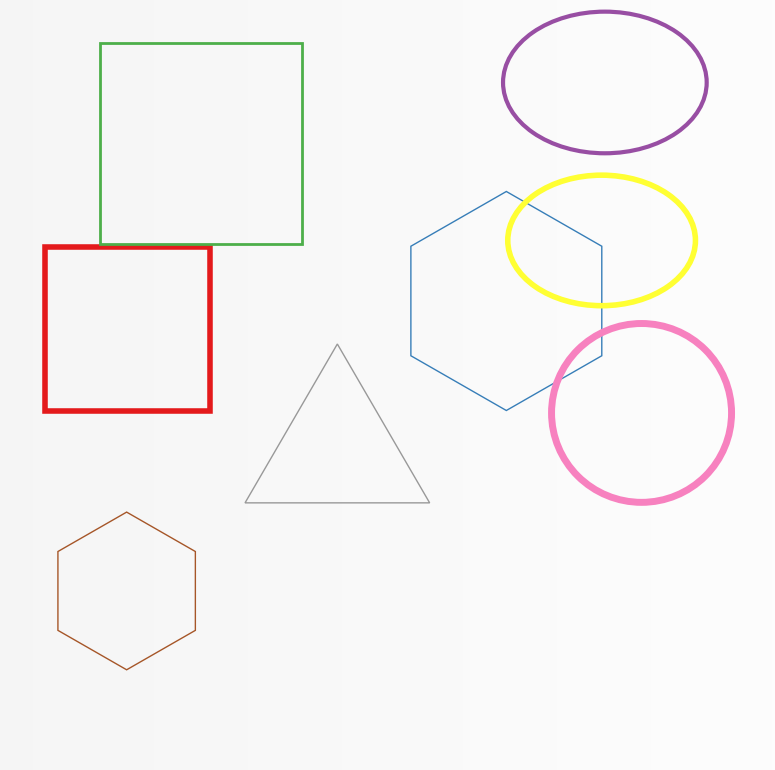[{"shape": "square", "thickness": 2, "radius": 0.53, "center": [0.164, 0.573]}, {"shape": "hexagon", "thickness": 0.5, "radius": 0.71, "center": [0.653, 0.609]}, {"shape": "square", "thickness": 1, "radius": 0.65, "center": [0.26, 0.814]}, {"shape": "oval", "thickness": 1.5, "radius": 0.66, "center": [0.78, 0.893]}, {"shape": "oval", "thickness": 2, "radius": 0.61, "center": [0.776, 0.688]}, {"shape": "hexagon", "thickness": 0.5, "radius": 0.51, "center": [0.163, 0.233]}, {"shape": "circle", "thickness": 2.5, "radius": 0.58, "center": [0.828, 0.464]}, {"shape": "triangle", "thickness": 0.5, "radius": 0.69, "center": [0.435, 0.416]}]